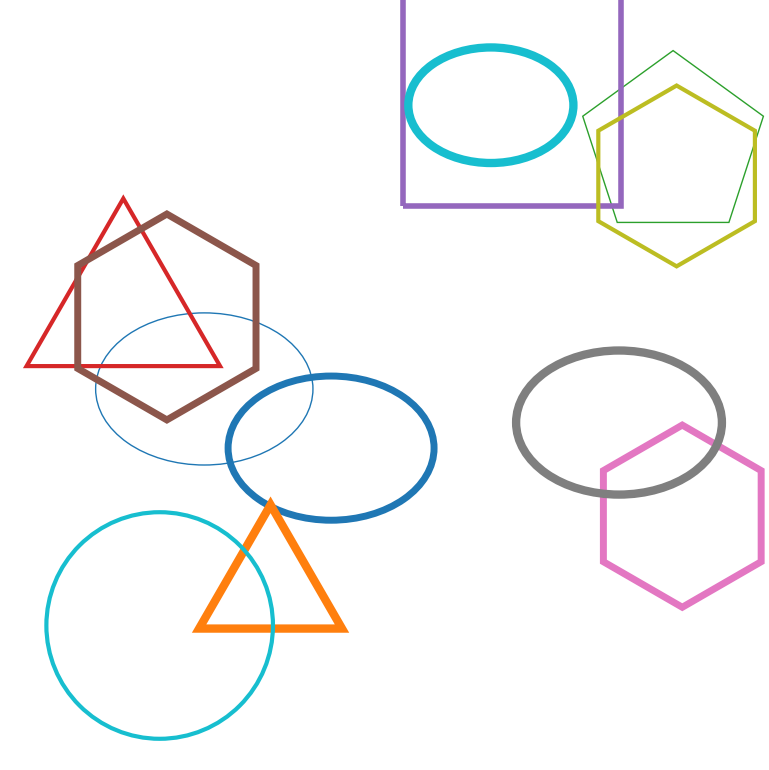[{"shape": "oval", "thickness": 2.5, "radius": 0.67, "center": [0.43, 0.418]}, {"shape": "oval", "thickness": 0.5, "radius": 0.71, "center": [0.265, 0.495]}, {"shape": "triangle", "thickness": 3, "radius": 0.54, "center": [0.351, 0.237]}, {"shape": "pentagon", "thickness": 0.5, "radius": 0.62, "center": [0.874, 0.811]}, {"shape": "triangle", "thickness": 1.5, "radius": 0.73, "center": [0.16, 0.597]}, {"shape": "square", "thickness": 2, "radius": 0.71, "center": [0.665, 0.873]}, {"shape": "hexagon", "thickness": 2.5, "radius": 0.67, "center": [0.217, 0.588]}, {"shape": "hexagon", "thickness": 2.5, "radius": 0.59, "center": [0.886, 0.33]}, {"shape": "oval", "thickness": 3, "radius": 0.67, "center": [0.804, 0.451]}, {"shape": "hexagon", "thickness": 1.5, "radius": 0.59, "center": [0.879, 0.772]}, {"shape": "circle", "thickness": 1.5, "radius": 0.74, "center": [0.207, 0.188]}, {"shape": "oval", "thickness": 3, "radius": 0.54, "center": [0.637, 0.863]}]